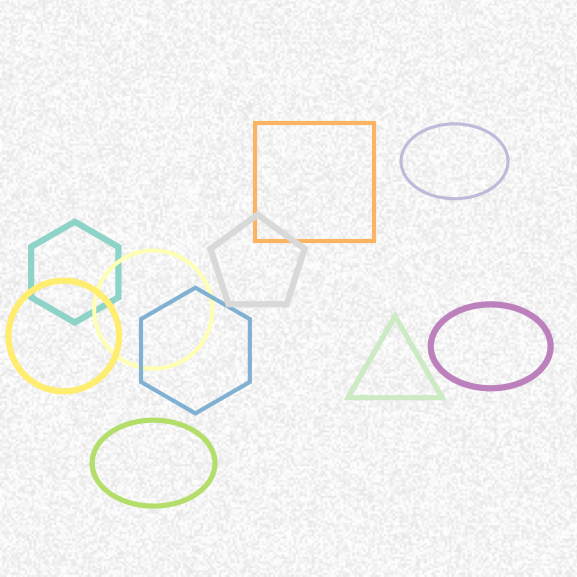[{"shape": "hexagon", "thickness": 3, "radius": 0.44, "center": [0.129, 0.528]}, {"shape": "circle", "thickness": 2, "radius": 0.51, "center": [0.265, 0.463]}, {"shape": "oval", "thickness": 1.5, "radius": 0.46, "center": [0.787, 0.72]}, {"shape": "hexagon", "thickness": 2, "radius": 0.54, "center": [0.338, 0.392]}, {"shape": "square", "thickness": 2, "radius": 0.51, "center": [0.544, 0.684]}, {"shape": "oval", "thickness": 2.5, "radius": 0.53, "center": [0.266, 0.197]}, {"shape": "pentagon", "thickness": 3, "radius": 0.43, "center": [0.446, 0.542]}, {"shape": "oval", "thickness": 3, "radius": 0.52, "center": [0.85, 0.399]}, {"shape": "triangle", "thickness": 2.5, "radius": 0.47, "center": [0.684, 0.358]}, {"shape": "circle", "thickness": 3, "radius": 0.48, "center": [0.11, 0.417]}]